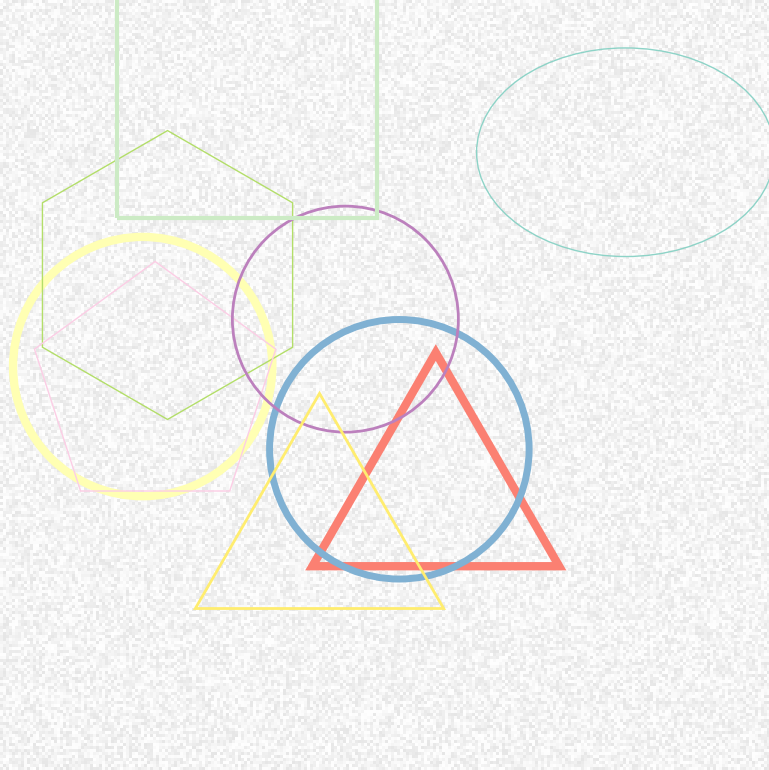[{"shape": "oval", "thickness": 0.5, "radius": 0.97, "center": [0.812, 0.802]}, {"shape": "circle", "thickness": 3, "radius": 0.84, "center": [0.185, 0.524]}, {"shape": "triangle", "thickness": 3, "radius": 0.93, "center": [0.566, 0.357]}, {"shape": "circle", "thickness": 2.5, "radius": 0.84, "center": [0.519, 0.417]}, {"shape": "hexagon", "thickness": 0.5, "radius": 0.94, "center": [0.218, 0.643]}, {"shape": "pentagon", "thickness": 0.5, "radius": 0.82, "center": [0.202, 0.496]}, {"shape": "circle", "thickness": 1, "radius": 0.73, "center": [0.449, 0.586]}, {"shape": "square", "thickness": 1.5, "radius": 0.84, "center": [0.321, 0.885]}, {"shape": "triangle", "thickness": 1, "radius": 0.93, "center": [0.415, 0.303]}]